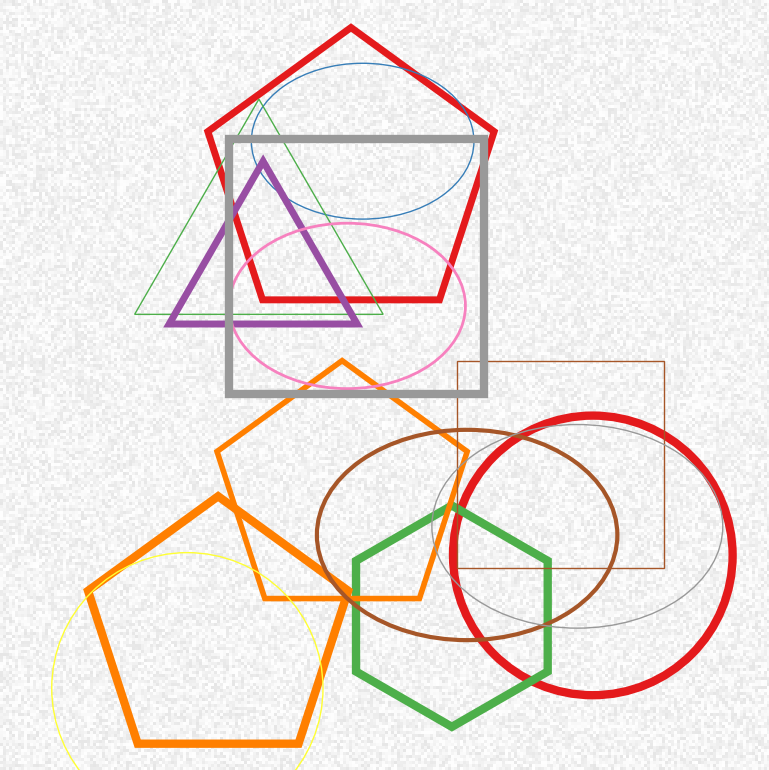[{"shape": "pentagon", "thickness": 2.5, "radius": 0.98, "center": [0.456, 0.769]}, {"shape": "circle", "thickness": 3, "radius": 0.91, "center": [0.77, 0.279]}, {"shape": "oval", "thickness": 0.5, "radius": 0.72, "center": [0.471, 0.817]}, {"shape": "hexagon", "thickness": 3, "radius": 0.72, "center": [0.587, 0.2]}, {"shape": "triangle", "thickness": 0.5, "radius": 0.93, "center": [0.336, 0.685]}, {"shape": "triangle", "thickness": 2.5, "radius": 0.7, "center": [0.342, 0.65]}, {"shape": "pentagon", "thickness": 3, "radius": 0.89, "center": [0.283, 0.178]}, {"shape": "pentagon", "thickness": 2, "radius": 0.85, "center": [0.444, 0.361]}, {"shape": "circle", "thickness": 0.5, "radius": 0.88, "center": [0.243, 0.106]}, {"shape": "oval", "thickness": 1.5, "radius": 0.98, "center": [0.607, 0.305]}, {"shape": "square", "thickness": 0.5, "radius": 0.67, "center": [0.728, 0.397]}, {"shape": "oval", "thickness": 1, "radius": 0.77, "center": [0.451, 0.603]}, {"shape": "oval", "thickness": 0.5, "radius": 0.94, "center": [0.75, 0.316]}, {"shape": "square", "thickness": 3, "radius": 0.83, "center": [0.463, 0.654]}]